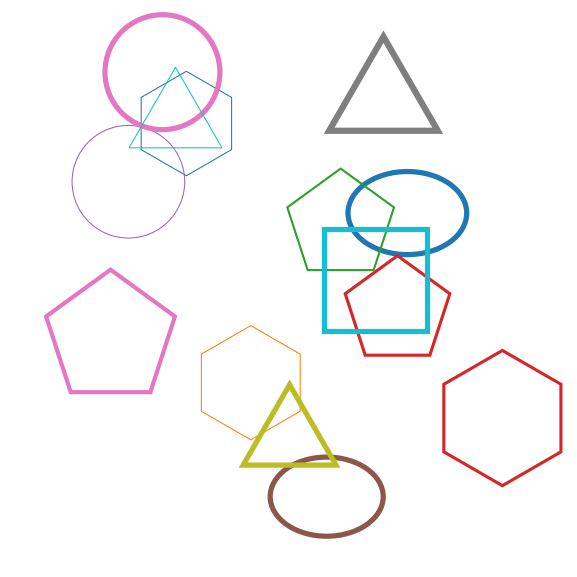[{"shape": "oval", "thickness": 2.5, "radius": 0.51, "center": [0.705, 0.63]}, {"shape": "hexagon", "thickness": 0.5, "radius": 0.45, "center": [0.323, 0.785]}, {"shape": "hexagon", "thickness": 0.5, "radius": 0.49, "center": [0.434, 0.336]}, {"shape": "pentagon", "thickness": 1, "radius": 0.49, "center": [0.59, 0.61]}, {"shape": "pentagon", "thickness": 1.5, "radius": 0.48, "center": [0.688, 0.461]}, {"shape": "hexagon", "thickness": 1.5, "radius": 0.59, "center": [0.87, 0.275]}, {"shape": "circle", "thickness": 0.5, "radius": 0.49, "center": [0.222, 0.684]}, {"shape": "oval", "thickness": 2.5, "radius": 0.49, "center": [0.566, 0.139]}, {"shape": "circle", "thickness": 2.5, "radius": 0.5, "center": [0.281, 0.874]}, {"shape": "pentagon", "thickness": 2, "radius": 0.59, "center": [0.191, 0.415]}, {"shape": "triangle", "thickness": 3, "radius": 0.54, "center": [0.664, 0.827]}, {"shape": "triangle", "thickness": 2.5, "radius": 0.46, "center": [0.501, 0.24]}, {"shape": "square", "thickness": 2.5, "radius": 0.45, "center": [0.65, 0.514]}, {"shape": "triangle", "thickness": 0.5, "radius": 0.46, "center": [0.304, 0.79]}]